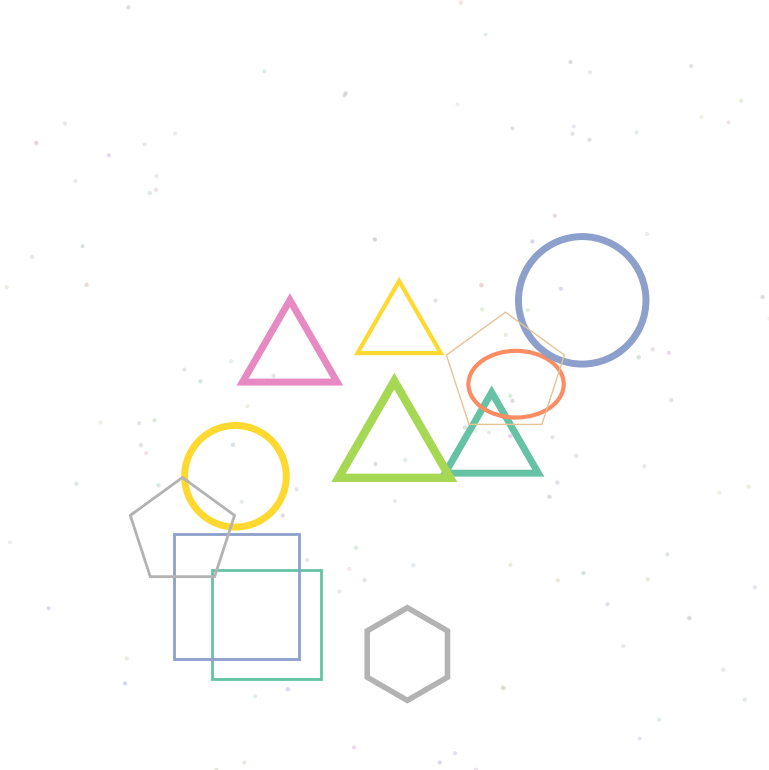[{"shape": "triangle", "thickness": 2.5, "radius": 0.35, "center": [0.639, 0.42]}, {"shape": "square", "thickness": 1, "radius": 0.35, "center": [0.346, 0.189]}, {"shape": "oval", "thickness": 1.5, "radius": 0.31, "center": [0.67, 0.501]}, {"shape": "circle", "thickness": 2.5, "radius": 0.41, "center": [0.756, 0.61]}, {"shape": "square", "thickness": 1, "radius": 0.41, "center": [0.307, 0.226]}, {"shape": "triangle", "thickness": 2.5, "radius": 0.35, "center": [0.376, 0.539]}, {"shape": "triangle", "thickness": 3, "radius": 0.42, "center": [0.512, 0.421]}, {"shape": "triangle", "thickness": 1.5, "radius": 0.31, "center": [0.518, 0.573]}, {"shape": "circle", "thickness": 2.5, "radius": 0.33, "center": [0.306, 0.381]}, {"shape": "pentagon", "thickness": 0.5, "radius": 0.4, "center": [0.656, 0.514]}, {"shape": "hexagon", "thickness": 2, "radius": 0.3, "center": [0.529, 0.151]}, {"shape": "pentagon", "thickness": 1, "radius": 0.36, "center": [0.237, 0.309]}]